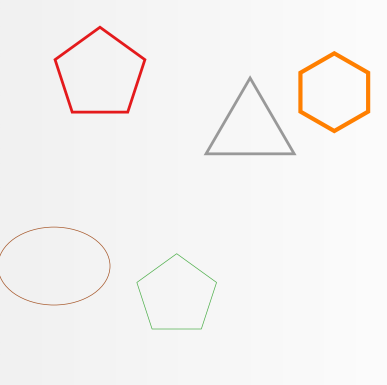[{"shape": "pentagon", "thickness": 2, "radius": 0.61, "center": [0.258, 0.807]}, {"shape": "pentagon", "thickness": 0.5, "radius": 0.54, "center": [0.456, 0.233]}, {"shape": "hexagon", "thickness": 3, "radius": 0.5, "center": [0.863, 0.761]}, {"shape": "oval", "thickness": 0.5, "radius": 0.72, "center": [0.139, 0.309]}, {"shape": "triangle", "thickness": 2, "radius": 0.66, "center": [0.645, 0.666]}]